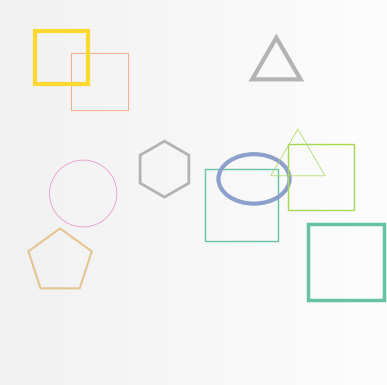[{"shape": "square", "thickness": 1, "radius": 0.47, "center": [0.624, 0.467]}, {"shape": "square", "thickness": 2.5, "radius": 0.49, "center": [0.893, 0.32]}, {"shape": "square", "thickness": 0.5, "radius": 0.37, "center": [0.257, 0.789]}, {"shape": "oval", "thickness": 3, "radius": 0.46, "center": [0.655, 0.535]}, {"shape": "circle", "thickness": 0.5, "radius": 0.43, "center": [0.215, 0.497]}, {"shape": "square", "thickness": 1, "radius": 0.43, "center": [0.828, 0.539]}, {"shape": "triangle", "thickness": 0.5, "radius": 0.4, "center": [0.769, 0.584]}, {"shape": "square", "thickness": 3, "radius": 0.34, "center": [0.159, 0.85]}, {"shape": "pentagon", "thickness": 1.5, "radius": 0.43, "center": [0.155, 0.321]}, {"shape": "triangle", "thickness": 3, "radius": 0.36, "center": [0.713, 0.83]}, {"shape": "hexagon", "thickness": 2, "radius": 0.36, "center": [0.424, 0.561]}]